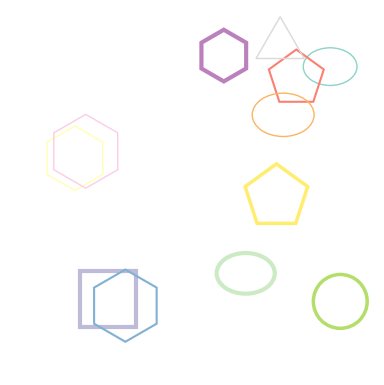[{"shape": "oval", "thickness": 1, "radius": 0.35, "center": [0.857, 0.827]}, {"shape": "hexagon", "thickness": 1, "radius": 0.42, "center": [0.194, 0.589]}, {"shape": "square", "thickness": 3, "radius": 0.37, "center": [0.281, 0.223]}, {"shape": "pentagon", "thickness": 1.5, "radius": 0.38, "center": [0.77, 0.796]}, {"shape": "hexagon", "thickness": 1.5, "radius": 0.47, "center": [0.326, 0.206]}, {"shape": "oval", "thickness": 1, "radius": 0.4, "center": [0.736, 0.702]}, {"shape": "circle", "thickness": 2.5, "radius": 0.35, "center": [0.884, 0.217]}, {"shape": "hexagon", "thickness": 1, "radius": 0.48, "center": [0.223, 0.607]}, {"shape": "triangle", "thickness": 1, "radius": 0.36, "center": [0.728, 0.884]}, {"shape": "hexagon", "thickness": 3, "radius": 0.34, "center": [0.581, 0.856]}, {"shape": "oval", "thickness": 3, "radius": 0.38, "center": [0.638, 0.29]}, {"shape": "pentagon", "thickness": 2.5, "radius": 0.43, "center": [0.718, 0.489]}]